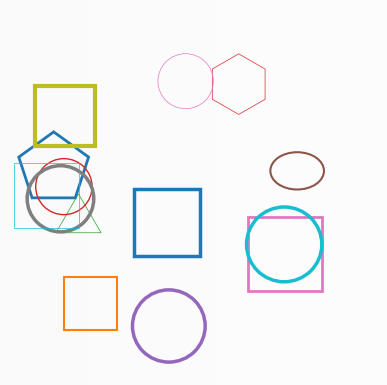[{"shape": "square", "thickness": 2.5, "radius": 0.43, "center": [0.431, 0.422]}, {"shape": "pentagon", "thickness": 2, "radius": 0.47, "center": [0.139, 0.563]}, {"shape": "square", "thickness": 1.5, "radius": 0.34, "center": [0.233, 0.212]}, {"shape": "triangle", "thickness": 0.5, "radius": 0.34, "center": [0.203, 0.429]}, {"shape": "hexagon", "thickness": 0.5, "radius": 0.39, "center": [0.616, 0.781]}, {"shape": "circle", "thickness": 1, "radius": 0.36, "center": [0.165, 0.515]}, {"shape": "circle", "thickness": 2.5, "radius": 0.47, "center": [0.436, 0.153]}, {"shape": "oval", "thickness": 1.5, "radius": 0.35, "center": [0.767, 0.556]}, {"shape": "circle", "thickness": 0.5, "radius": 0.36, "center": [0.479, 0.789]}, {"shape": "square", "thickness": 2, "radius": 0.48, "center": [0.735, 0.341]}, {"shape": "circle", "thickness": 2.5, "radius": 0.43, "center": [0.156, 0.484]}, {"shape": "square", "thickness": 3, "radius": 0.39, "center": [0.168, 0.699]}, {"shape": "square", "thickness": 0.5, "radius": 0.43, "center": [0.12, 0.492]}, {"shape": "circle", "thickness": 2.5, "radius": 0.49, "center": [0.733, 0.365]}]